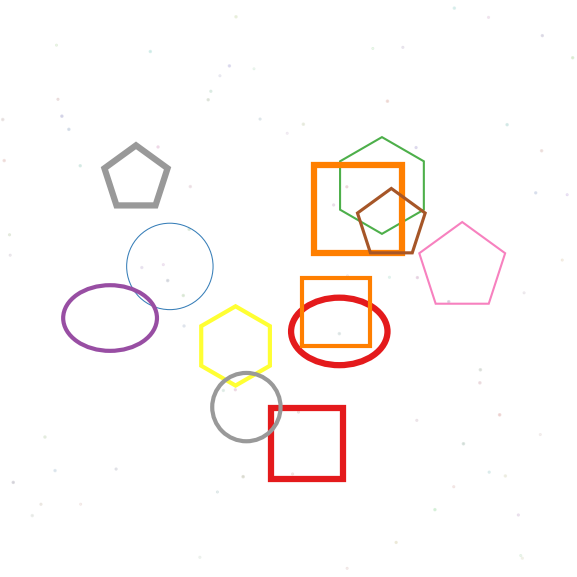[{"shape": "square", "thickness": 3, "radius": 0.31, "center": [0.532, 0.232]}, {"shape": "oval", "thickness": 3, "radius": 0.42, "center": [0.588, 0.425]}, {"shape": "circle", "thickness": 0.5, "radius": 0.37, "center": [0.294, 0.538]}, {"shape": "hexagon", "thickness": 1, "radius": 0.42, "center": [0.661, 0.678]}, {"shape": "oval", "thickness": 2, "radius": 0.41, "center": [0.191, 0.448]}, {"shape": "square", "thickness": 3, "radius": 0.38, "center": [0.62, 0.638]}, {"shape": "square", "thickness": 2, "radius": 0.29, "center": [0.581, 0.459]}, {"shape": "hexagon", "thickness": 2, "radius": 0.34, "center": [0.408, 0.4]}, {"shape": "pentagon", "thickness": 1.5, "radius": 0.31, "center": [0.678, 0.611]}, {"shape": "pentagon", "thickness": 1, "radius": 0.39, "center": [0.8, 0.536]}, {"shape": "pentagon", "thickness": 3, "radius": 0.29, "center": [0.235, 0.69]}, {"shape": "circle", "thickness": 2, "radius": 0.3, "center": [0.427, 0.294]}]